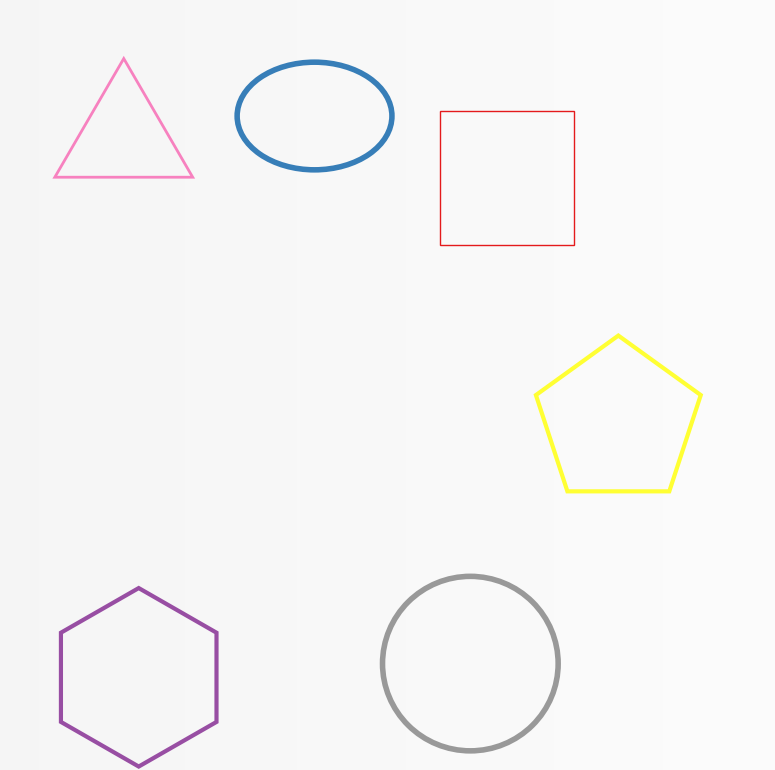[{"shape": "square", "thickness": 0.5, "radius": 0.43, "center": [0.654, 0.769]}, {"shape": "oval", "thickness": 2, "radius": 0.5, "center": [0.406, 0.849]}, {"shape": "hexagon", "thickness": 1.5, "radius": 0.58, "center": [0.179, 0.12]}, {"shape": "pentagon", "thickness": 1.5, "radius": 0.56, "center": [0.798, 0.452]}, {"shape": "triangle", "thickness": 1, "radius": 0.51, "center": [0.16, 0.821]}, {"shape": "circle", "thickness": 2, "radius": 0.57, "center": [0.607, 0.138]}]